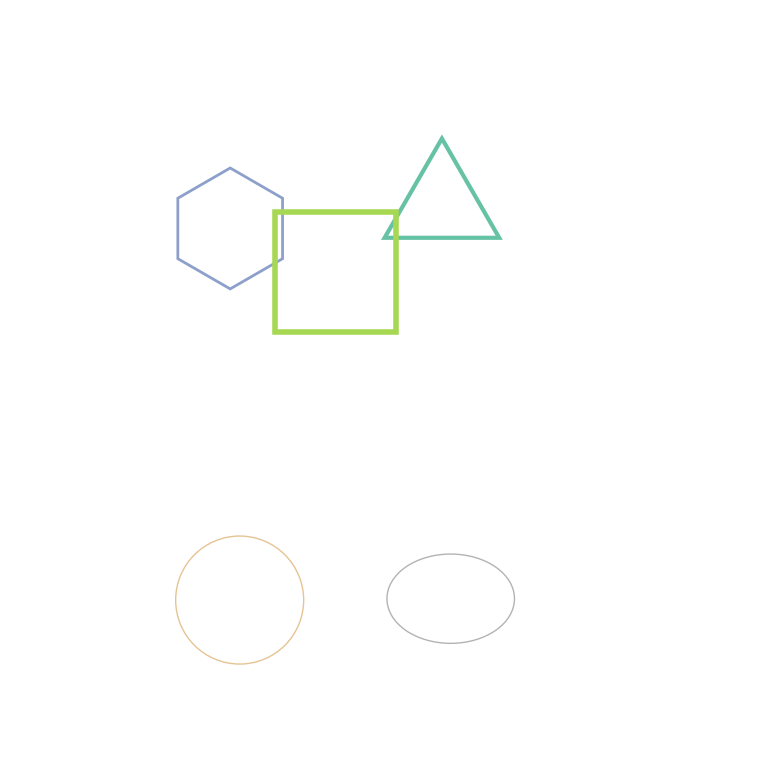[{"shape": "triangle", "thickness": 1.5, "radius": 0.43, "center": [0.574, 0.734]}, {"shape": "hexagon", "thickness": 1, "radius": 0.39, "center": [0.299, 0.703]}, {"shape": "square", "thickness": 2, "radius": 0.39, "center": [0.436, 0.646]}, {"shape": "circle", "thickness": 0.5, "radius": 0.42, "center": [0.311, 0.221]}, {"shape": "oval", "thickness": 0.5, "radius": 0.41, "center": [0.585, 0.222]}]